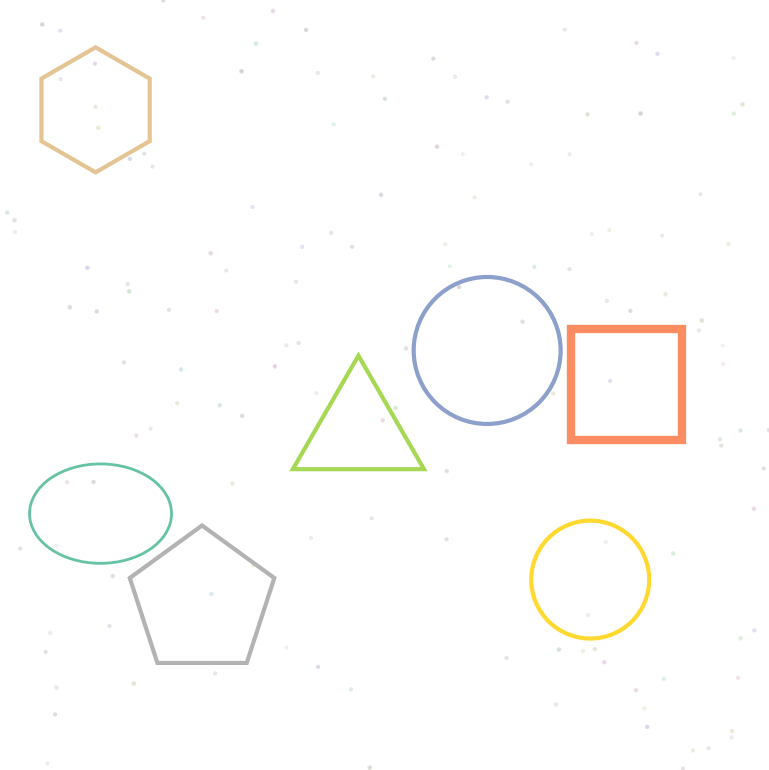[{"shape": "oval", "thickness": 1, "radius": 0.46, "center": [0.131, 0.333]}, {"shape": "square", "thickness": 3, "radius": 0.36, "center": [0.814, 0.501]}, {"shape": "circle", "thickness": 1.5, "radius": 0.48, "center": [0.633, 0.545]}, {"shape": "triangle", "thickness": 1.5, "radius": 0.49, "center": [0.465, 0.44]}, {"shape": "circle", "thickness": 1.5, "radius": 0.38, "center": [0.767, 0.247]}, {"shape": "hexagon", "thickness": 1.5, "radius": 0.41, "center": [0.124, 0.857]}, {"shape": "pentagon", "thickness": 1.5, "radius": 0.49, "center": [0.262, 0.219]}]